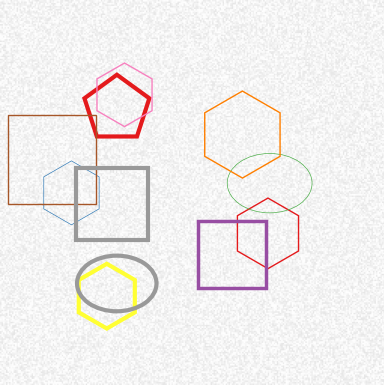[{"shape": "pentagon", "thickness": 3, "radius": 0.44, "center": [0.304, 0.717]}, {"shape": "hexagon", "thickness": 1, "radius": 0.46, "center": [0.696, 0.394]}, {"shape": "hexagon", "thickness": 0.5, "radius": 0.42, "center": [0.186, 0.499]}, {"shape": "oval", "thickness": 0.5, "radius": 0.55, "center": [0.7, 0.524]}, {"shape": "square", "thickness": 2.5, "radius": 0.44, "center": [0.603, 0.339]}, {"shape": "hexagon", "thickness": 1, "radius": 0.56, "center": [0.63, 0.65]}, {"shape": "hexagon", "thickness": 3, "radius": 0.42, "center": [0.277, 0.231]}, {"shape": "square", "thickness": 1, "radius": 0.58, "center": [0.135, 0.585]}, {"shape": "hexagon", "thickness": 1, "radius": 0.41, "center": [0.323, 0.754]}, {"shape": "oval", "thickness": 3, "radius": 0.52, "center": [0.303, 0.264]}, {"shape": "square", "thickness": 3, "radius": 0.47, "center": [0.291, 0.47]}]